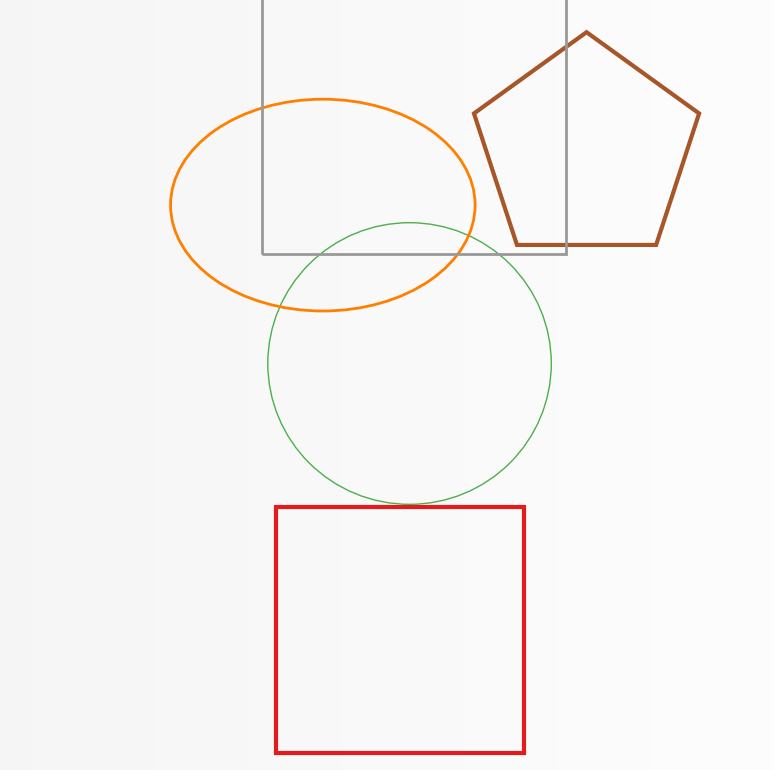[{"shape": "square", "thickness": 1.5, "radius": 0.8, "center": [0.516, 0.182]}, {"shape": "circle", "thickness": 0.5, "radius": 0.91, "center": [0.528, 0.528]}, {"shape": "oval", "thickness": 1, "radius": 0.98, "center": [0.417, 0.734]}, {"shape": "pentagon", "thickness": 1.5, "radius": 0.76, "center": [0.757, 0.805]}, {"shape": "square", "thickness": 1, "radius": 0.98, "center": [0.535, 0.867]}]